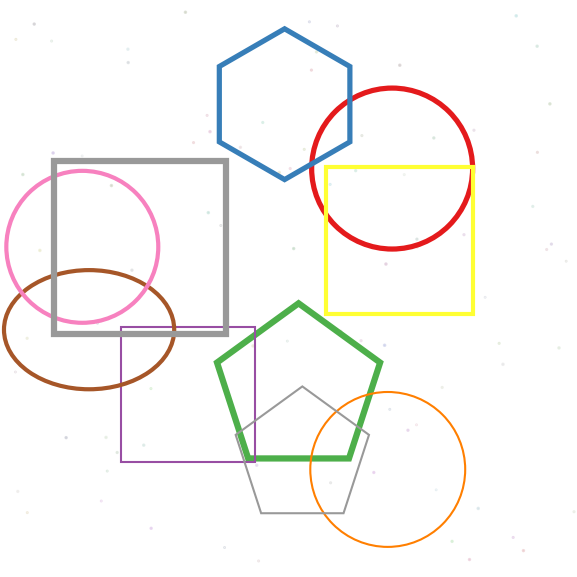[{"shape": "circle", "thickness": 2.5, "radius": 0.7, "center": [0.679, 0.707]}, {"shape": "hexagon", "thickness": 2.5, "radius": 0.65, "center": [0.493, 0.819]}, {"shape": "pentagon", "thickness": 3, "radius": 0.74, "center": [0.517, 0.325]}, {"shape": "square", "thickness": 1, "radius": 0.58, "center": [0.325, 0.316]}, {"shape": "circle", "thickness": 1, "radius": 0.67, "center": [0.671, 0.186]}, {"shape": "square", "thickness": 2, "radius": 0.64, "center": [0.691, 0.583]}, {"shape": "oval", "thickness": 2, "radius": 0.74, "center": [0.154, 0.428]}, {"shape": "circle", "thickness": 2, "radius": 0.66, "center": [0.143, 0.572]}, {"shape": "square", "thickness": 3, "radius": 0.75, "center": [0.242, 0.571]}, {"shape": "pentagon", "thickness": 1, "radius": 0.61, "center": [0.524, 0.209]}]